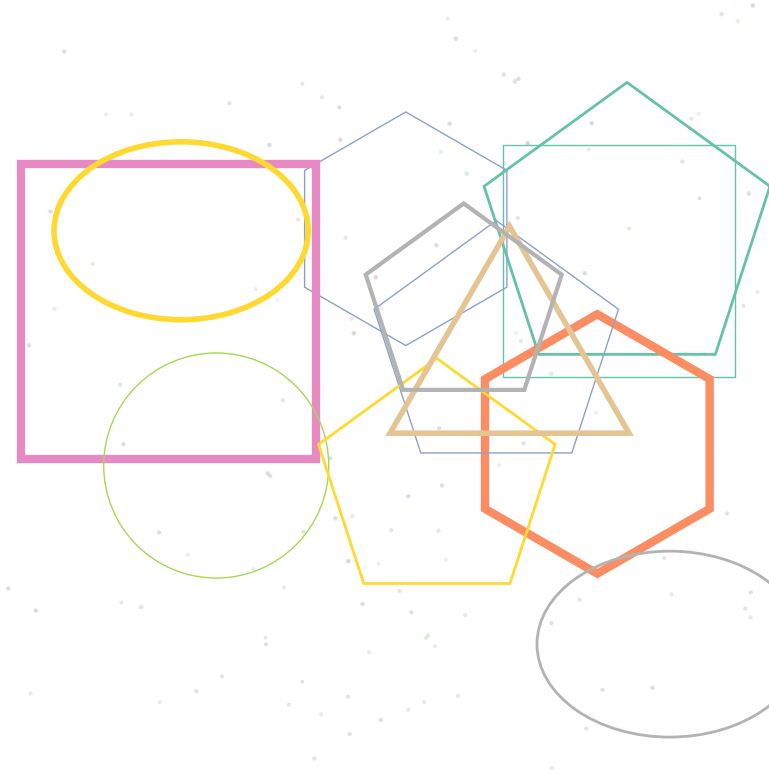[{"shape": "pentagon", "thickness": 1, "radius": 0.98, "center": [0.814, 0.698]}, {"shape": "square", "thickness": 0.5, "radius": 0.75, "center": [0.804, 0.661]}, {"shape": "hexagon", "thickness": 3, "radius": 0.84, "center": [0.776, 0.423]}, {"shape": "hexagon", "thickness": 0.5, "radius": 0.76, "center": [0.527, 0.703]}, {"shape": "pentagon", "thickness": 0.5, "radius": 0.83, "center": [0.645, 0.547]}, {"shape": "square", "thickness": 3, "radius": 0.96, "center": [0.219, 0.595]}, {"shape": "circle", "thickness": 0.5, "radius": 0.73, "center": [0.281, 0.395]}, {"shape": "oval", "thickness": 2, "radius": 0.83, "center": [0.235, 0.7]}, {"shape": "pentagon", "thickness": 1, "radius": 0.81, "center": [0.567, 0.373]}, {"shape": "triangle", "thickness": 2, "radius": 0.9, "center": [0.662, 0.527]}, {"shape": "oval", "thickness": 1, "radius": 0.86, "center": [0.87, 0.163]}, {"shape": "pentagon", "thickness": 1.5, "radius": 0.67, "center": [0.602, 0.602]}]